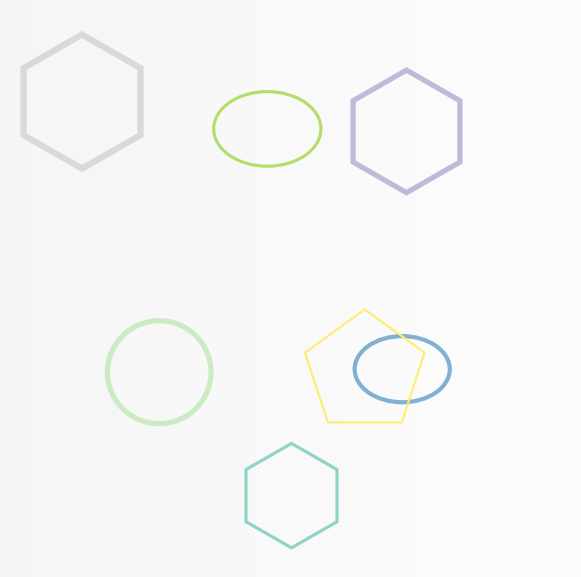[{"shape": "hexagon", "thickness": 1.5, "radius": 0.45, "center": [0.502, 0.141]}, {"shape": "hexagon", "thickness": 2.5, "radius": 0.53, "center": [0.699, 0.772]}, {"shape": "oval", "thickness": 2, "radius": 0.41, "center": [0.692, 0.36]}, {"shape": "oval", "thickness": 1.5, "radius": 0.46, "center": [0.46, 0.776]}, {"shape": "hexagon", "thickness": 3, "radius": 0.58, "center": [0.141, 0.823]}, {"shape": "circle", "thickness": 2.5, "radius": 0.45, "center": [0.274, 0.355]}, {"shape": "pentagon", "thickness": 1, "radius": 0.54, "center": [0.628, 0.355]}]